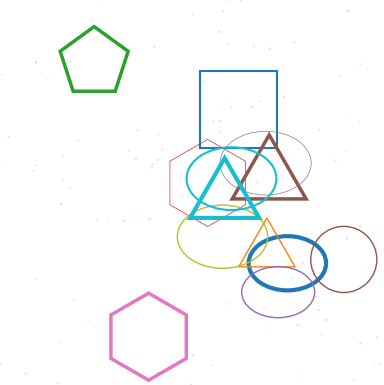[{"shape": "oval", "thickness": 3, "radius": 0.5, "center": [0.746, 0.316]}, {"shape": "square", "thickness": 1.5, "radius": 0.5, "center": [0.619, 0.715]}, {"shape": "triangle", "thickness": 1, "radius": 0.42, "center": [0.693, 0.349]}, {"shape": "pentagon", "thickness": 2.5, "radius": 0.46, "center": [0.245, 0.838]}, {"shape": "hexagon", "thickness": 0.5, "radius": 0.57, "center": [0.539, 0.525]}, {"shape": "oval", "thickness": 1, "radius": 0.47, "center": [0.723, 0.241]}, {"shape": "triangle", "thickness": 2.5, "radius": 0.55, "center": [0.699, 0.539]}, {"shape": "circle", "thickness": 1, "radius": 0.43, "center": [0.893, 0.326]}, {"shape": "hexagon", "thickness": 2.5, "radius": 0.57, "center": [0.386, 0.126]}, {"shape": "oval", "thickness": 0.5, "radius": 0.59, "center": [0.69, 0.576]}, {"shape": "oval", "thickness": 1, "radius": 0.59, "center": [0.578, 0.385]}, {"shape": "oval", "thickness": 1.5, "radius": 0.58, "center": [0.601, 0.536]}, {"shape": "triangle", "thickness": 3, "radius": 0.52, "center": [0.583, 0.486]}]